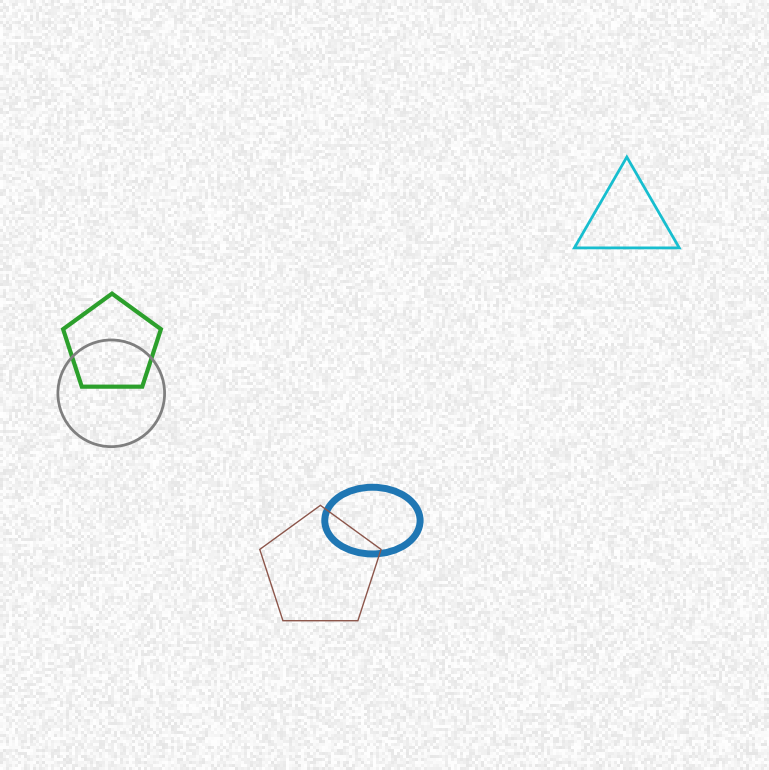[{"shape": "oval", "thickness": 2.5, "radius": 0.31, "center": [0.484, 0.324]}, {"shape": "pentagon", "thickness": 1.5, "radius": 0.33, "center": [0.145, 0.552]}, {"shape": "pentagon", "thickness": 0.5, "radius": 0.41, "center": [0.416, 0.261]}, {"shape": "circle", "thickness": 1, "radius": 0.35, "center": [0.144, 0.489]}, {"shape": "triangle", "thickness": 1, "radius": 0.39, "center": [0.814, 0.717]}]